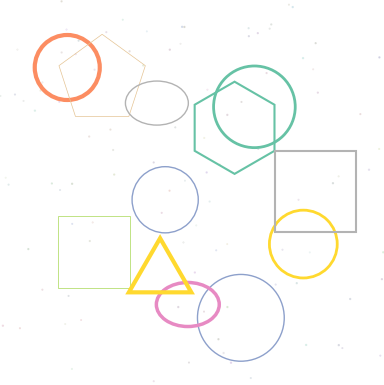[{"shape": "hexagon", "thickness": 1.5, "radius": 0.6, "center": [0.609, 0.668]}, {"shape": "circle", "thickness": 2, "radius": 0.53, "center": [0.661, 0.723]}, {"shape": "circle", "thickness": 3, "radius": 0.42, "center": [0.175, 0.825]}, {"shape": "circle", "thickness": 1, "radius": 0.43, "center": [0.429, 0.481]}, {"shape": "circle", "thickness": 1, "radius": 0.56, "center": [0.626, 0.174]}, {"shape": "oval", "thickness": 2.5, "radius": 0.41, "center": [0.488, 0.209]}, {"shape": "square", "thickness": 0.5, "radius": 0.47, "center": [0.244, 0.345]}, {"shape": "triangle", "thickness": 3, "radius": 0.47, "center": [0.416, 0.288]}, {"shape": "circle", "thickness": 2, "radius": 0.44, "center": [0.788, 0.366]}, {"shape": "pentagon", "thickness": 0.5, "radius": 0.59, "center": [0.265, 0.793]}, {"shape": "square", "thickness": 1.5, "radius": 0.53, "center": [0.819, 0.504]}, {"shape": "oval", "thickness": 1, "radius": 0.41, "center": [0.407, 0.732]}]